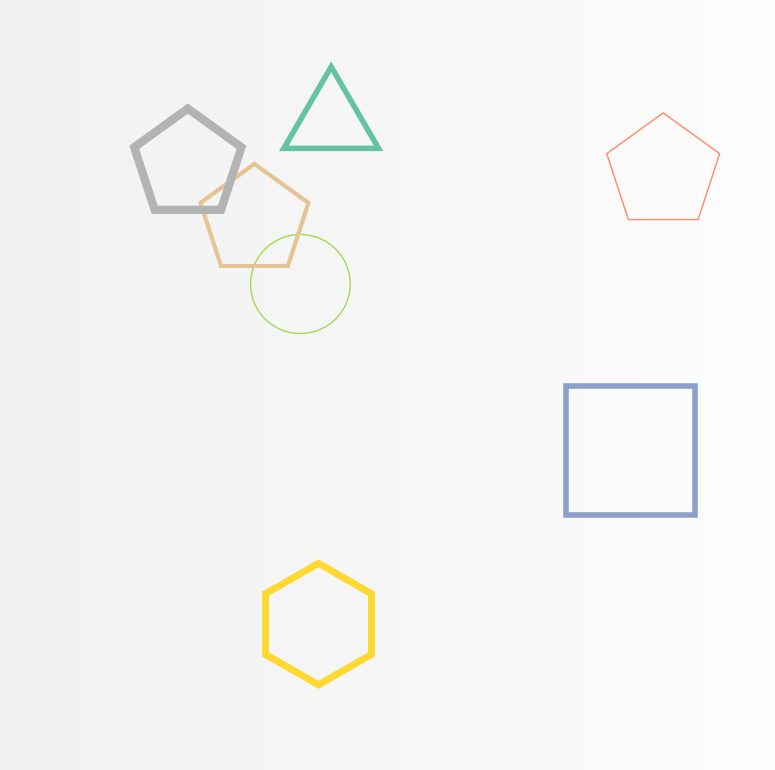[{"shape": "triangle", "thickness": 2, "radius": 0.35, "center": [0.427, 0.843]}, {"shape": "pentagon", "thickness": 0.5, "radius": 0.38, "center": [0.856, 0.777]}, {"shape": "square", "thickness": 2, "radius": 0.42, "center": [0.813, 0.415]}, {"shape": "circle", "thickness": 0.5, "radius": 0.32, "center": [0.388, 0.631]}, {"shape": "hexagon", "thickness": 2.5, "radius": 0.39, "center": [0.411, 0.19]}, {"shape": "pentagon", "thickness": 1.5, "radius": 0.37, "center": [0.328, 0.714]}, {"shape": "pentagon", "thickness": 3, "radius": 0.36, "center": [0.242, 0.786]}]